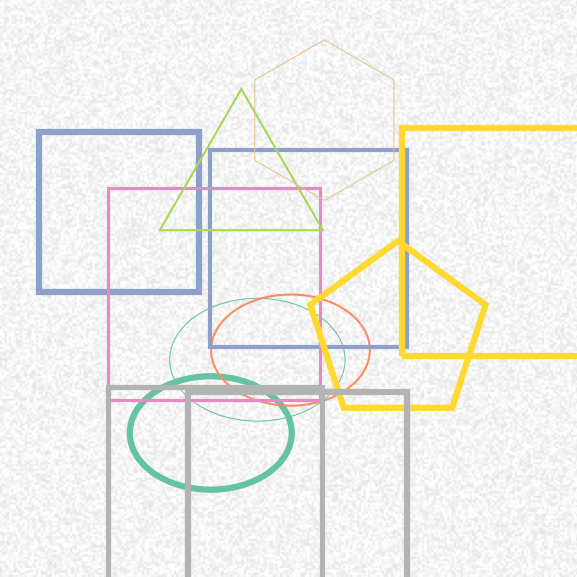[{"shape": "oval", "thickness": 3, "radius": 0.7, "center": [0.365, 0.249]}, {"shape": "oval", "thickness": 0.5, "radius": 0.76, "center": [0.446, 0.376]}, {"shape": "oval", "thickness": 1, "radius": 0.69, "center": [0.503, 0.393]}, {"shape": "square", "thickness": 2, "radius": 0.85, "center": [0.534, 0.57]}, {"shape": "square", "thickness": 3, "radius": 0.69, "center": [0.206, 0.631]}, {"shape": "square", "thickness": 1.5, "radius": 0.92, "center": [0.371, 0.49]}, {"shape": "triangle", "thickness": 1, "radius": 0.81, "center": [0.418, 0.682]}, {"shape": "pentagon", "thickness": 3, "radius": 0.8, "center": [0.689, 0.422]}, {"shape": "square", "thickness": 3, "radius": 0.99, "center": [0.894, 0.58]}, {"shape": "hexagon", "thickness": 0.5, "radius": 0.7, "center": [0.562, 0.791]}, {"shape": "square", "thickness": 2.5, "radius": 0.93, "center": [0.372, 0.143]}, {"shape": "square", "thickness": 3, "radius": 0.95, "center": [0.515, 0.13]}]